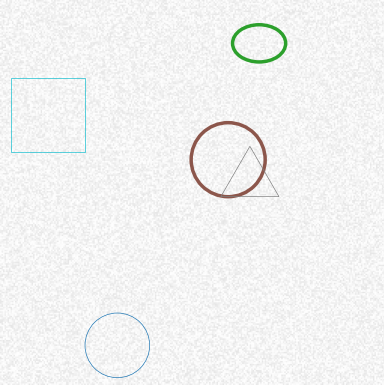[{"shape": "circle", "thickness": 0.5, "radius": 0.42, "center": [0.305, 0.103]}, {"shape": "oval", "thickness": 2.5, "radius": 0.34, "center": [0.673, 0.887]}, {"shape": "circle", "thickness": 2.5, "radius": 0.48, "center": [0.593, 0.585]}, {"shape": "triangle", "thickness": 0.5, "radius": 0.44, "center": [0.649, 0.533]}, {"shape": "square", "thickness": 0.5, "radius": 0.48, "center": [0.125, 0.701]}]